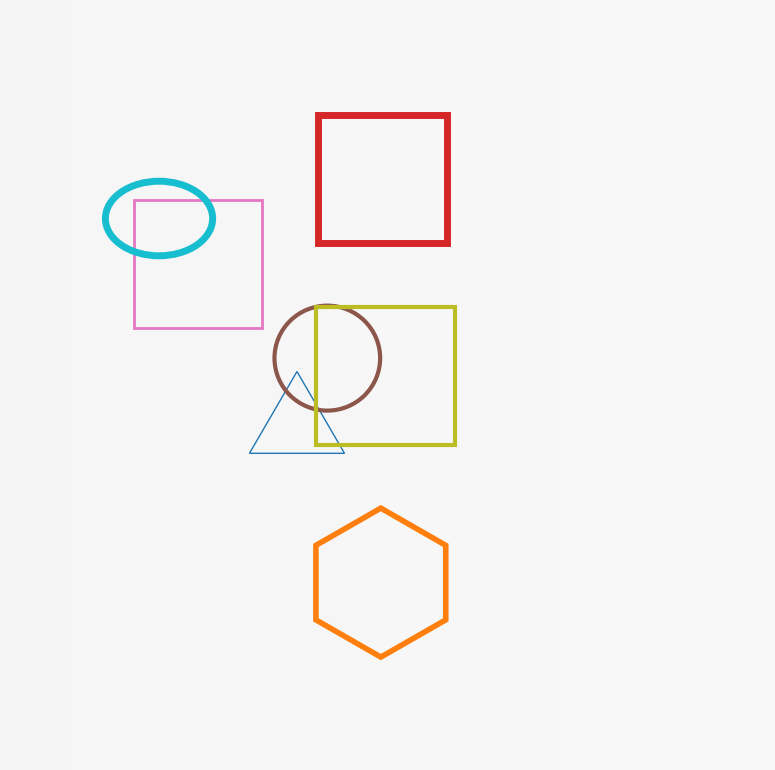[{"shape": "triangle", "thickness": 0.5, "radius": 0.35, "center": [0.383, 0.447]}, {"shape": "hexagon", "thickness": 2, "radius": 0.48, "center": [0.491, 0.243]}, {"shape": "square", "thickness": 2.5, "radius": 0.42, "center": [0.493, 0.767]}, {"shape": "circle", "thickness": 1.5, "radius": 0.34, "center": [0.422, 0.535]}, {"shape": "square", "thickness": 1, "radius": 0.41, "center": [0.255, 0.657]}, {"shape": "square", "thickness": 1.5, "radius": 0.45, "center": [0.498, 0.512]}, {"shape": "oval", "thickness": 2.5, "radius": 0.35, "center": [0.205, 0.716]}]